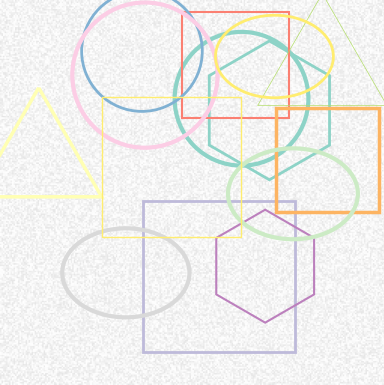[{"shape": "circle", "thickness": 3, "radius": 0.87, "center": [0.627, 0.744]}, {"shape": "hexagon", "thickness": 2, "radius": 0.9, "center": [0.7, 0.713]}, {"shape": "triangle", "thickness": 2.5, "radius": 0.94, "center": [0.1, 0.583]}, {"shape": "square", "thickness": 2, "radius": 0.99, "center": [0.569, 0.282]}, {"shape": "square", "thickness": 1.5, "radius": 0.69, "center": [0.611, 0.831]}, {"shape": "circle", "thickness": 2, "radius": 0.78, "center": [0.369, 0.867]}, {"shape": "square", "thickness": 2.5, "radius": 0.67, "center": [0.85, 0.584]}, {"shape": "triangle", "thickness": 0.5, "radius": 0.97, "center": [0.837, 0.823]}, {"shape": "circle", "thickness": 3, "radius": 0.94, "center": [0.376, 0.805]}, {"shape": "oval", "thickness": 3, "radius": 0.83, "center": [0.327, 0.291]}, {"shape": "hexagon", "thickness": 1.5, "radius": 0.73, "center": [0.689, 0.309]}, {"shape": "oval", "thickness": 3, "radius": 0.84, "center": [0.761, 0.497]}, {"shape": "square", "thickness": 1, "radius": 0.91, "center": [0.445, 0.566]}, {"shape": "oval", "thickness": 2, "radius": 0.77, "center": [0.713, 0.853]}]